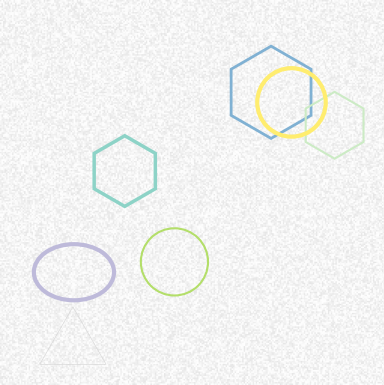[{"shape": "hexagon", "thickness": 2.5, "radius": 0.46, "center": [0.324, 0.556]}, {"shape": "oval", "thickness": 3, "radius": 0.52, "center": [0.192, 0.293]}, {"shape": "hexagon", "thickness": 2, "radius": 0.6, "center": [0.704, 0.76]}, {"shape": "circle", "thickness": 1.5, "radius": 0.44, "center": [0.453, 0.32]}, {"shape": "triangle", "thickness": 0.5, "radius": 0.5, "center": [0.189, 0.103]}, {"shape": "hexagon", "thickness": 1.5, "radius": 0.43, "center": [0.869, 0.675]}, {"shape": "circle", "thickness": 3, "radius": 0.44, "center": [0.757, 0.734]}]